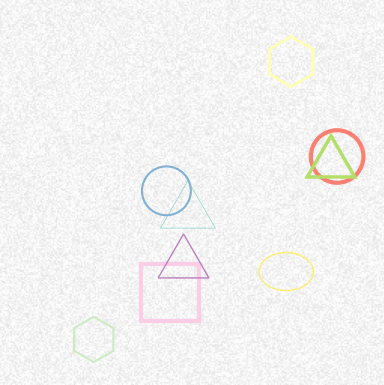[{"shape": "triangle", "thickness": 0.5, "radius": 0.41, "center": [0.488, 0.449]}, {"shape": "hexagon", "thickness": 2, "radius": 0.33, "center": [0.756, 0.84]}, {"shape": "circle", "thickness": 3, "radius": 0.34, "center": [0.876, 0.594]}, {"shape": "circle", "thickness": 1.5, "radius": 0.32, "center": [0.432, 0.504]}, {"shape": "triangle", "thickness": 2.5, "radius": 0.36, "center": [0.86, 0.576]}, {"shape": "square", "thickness": 3, "radius": 0.37, "center": [0.442, 0.241]}, {"shape": "triangle", "thickness": 1, "radius": 0.38, "center": [0.477, 0.316]}, {"shape": "hexagon", "thickness": 1.5, "radius": 0.29, "center": [0.244, 0.118]}, {"shape": "oval", "thickness": 1, "radius": 0.35, "center": [0.744, 0.295]}]